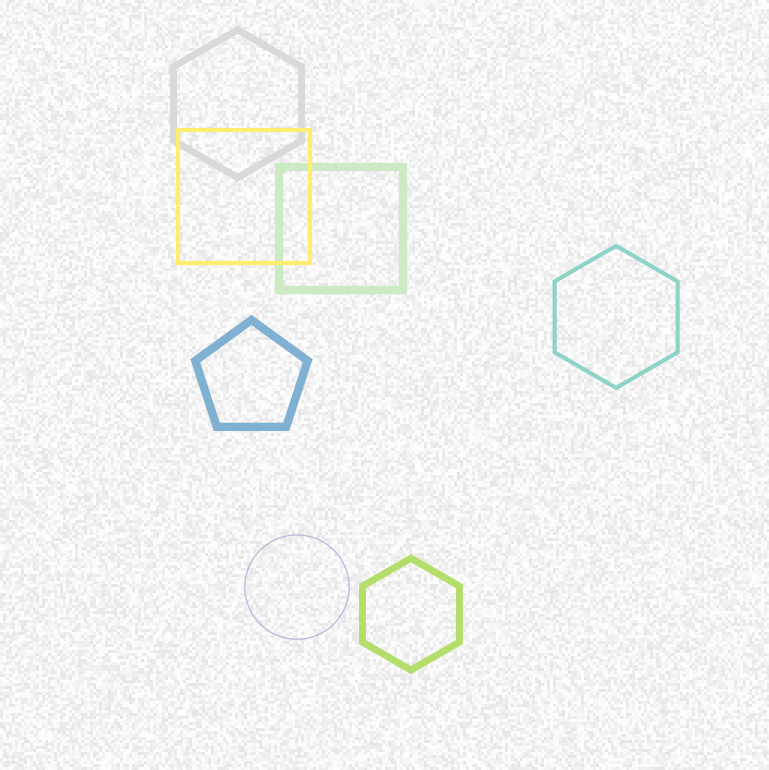[{"shape": "hexagon", "thickness": 1.5, "radius": 0.46, "center": [0.8, 0.588]}, {"shape": "circle", "thickness": 0.5, "radius": 0.34, "center": [0.386, 0.238]}, {"shape": "pentagon", "thickness": 3, "radius": 0.38, "center": [0.327, 0.508]}, {"shape": "hexagon", "thickness": 2.5, "radius": 0.36, "center": [0.534, 0.202]}, {"shape": "hexagon", "thickness": 2.5, "radius": 0.48, "center": [0.309, 0.865]}, {"shape": "square", "thickness": 3, "radius": 0.4, "center": [0.443, 0.704]}, {"shape": "square", "thickness": 1.5, "radius": 0.43, "center": [0.317, 0.745]}]